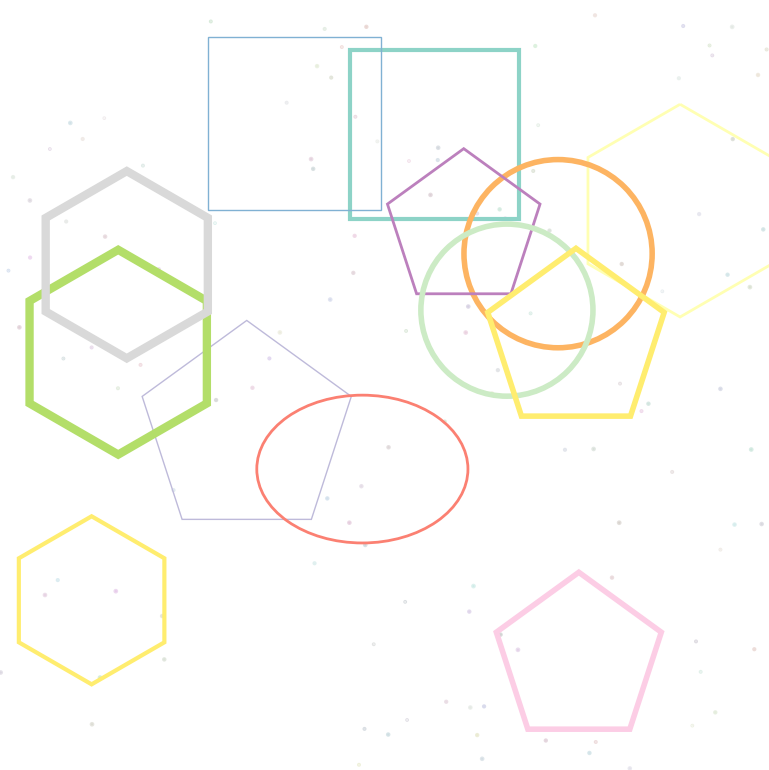[{"shape": "square", "thickness": 1.5, "radius": 0.55, "center": [0.565, 0.825]}, {"shape": "hexagon", "thickness": 1, "radius": 0.69, "center": [0.883, 0.726]}, {"shape": "pentagon", "thickness": 0.5, "radius": 0.71, "center": [0.32, 0.441]}, {"shape": "oval", "thickness": 1, "radius": 0.69, "center": [0.471, 0.391]}, {"shape": "square", "thickness": 0.5, "radius": 0.56, "center": [0.383, 0.84]}, {"shape": "circle", "thickness": 2, "radius": 0.61, "center": [0.725, 0.671]}, {"shape": "hexagon", "thickness": 3, "radius": 0.66, "center": [0.154, 0.543]}, {"shape": "pentagon", "thickness": 2, "radius": 0.56, "center": [0.752, 0.144]}, {"shape": "hexagon", "thickness": 3, "radius": 0.61, "center": [0.165, 0.656]}, {"shape": "pentagon", "thickness": 1, "radius": 0.52, "center": [0.602, 0.703]}, {"shape": "circle", "thickness": 2, "radius": 0.56, "center": [0.658, 0.597]}, {"shape": "pentagon", "thickness": 2, "radius": 0.6, "center": [0.748, 0.557]}, {"shape": "hexagon", "thickness": 1.5, "radius": 0.55, "center": [0.119, 0.22]}]